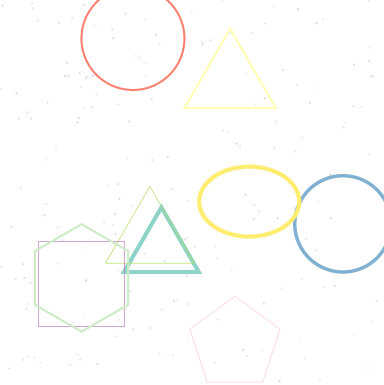[{"shape": "triangle", "thickness": 3, "radius": 0.56, "center": [0.419, 0.349]}, {"shape": "triangle", "thickness": 1.5, "radius": 0.69, "center": [0.598, 0.788]}, {"shape": "circle", "thickness": 1.5, "radius": 0.67, "center": [0.345, 0.9]}, {"shape": "circle", "thickness": 2.5, "radius": 0.63, "center": [0.891, 0.419]}, {"shape": "triangle", "thickness": 0.5, "radius": 0.67, "center": [0.389, 0.383]}, {"shape": "pentagon", "thickness": 0.5, "radius": 0.62, "center": [0.61, 0.107]}, {"shape": "square", "thickness": 0.5, "radius": 0.56, "center": [0.21, 0.263]}, {"shape": "hexagon", "thickness": 1.5, "radius": 0.7, "center": [0.212, 0.278]}, {"shape": "oval", "thickness": 3, "radius": 0.65, "center": [0.647, 0.476]}]